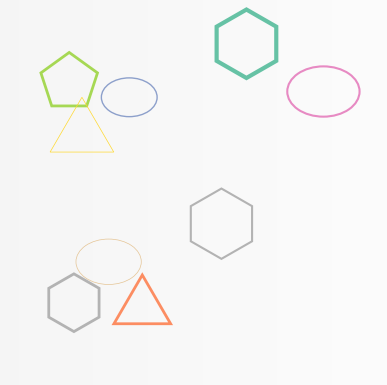[{"shape": "hexagon", "thickness": 3, "radius": 0.44, "center": [0.636, 0.886]}, {"shape": "triangle", "thickness": 2, "radius": 0.42, "center": [0.367, 0.201]}, {"shape": "oval", "thickness": 1, "radius": 0.36, "center": [0.334, 0.747]}, {"shape": "oval", "thickness": 1.5, "radius": 0.47, "center": [0.835, 0.762]}, {"shape": "pentagon", "thickness": 2, "radius": 0.38, "center": [0.179, 0.787]}, {"shape": "triangle", "thickness": 0.5, "radius": 0.47, "center": [0.211, 0.652]}, {"shape": "oval", "thickness": 0.5, "radius": 0.42, "center": [0.28, 0.32]}, {"shape": "hexagon", "thickness": 1.5, "radius": 0.46, "center": [0.571, 0.419]}, {"shape": "hexagon", "thickness": 2, "radius": 0.37, "center": [0.191, 0.214]}]